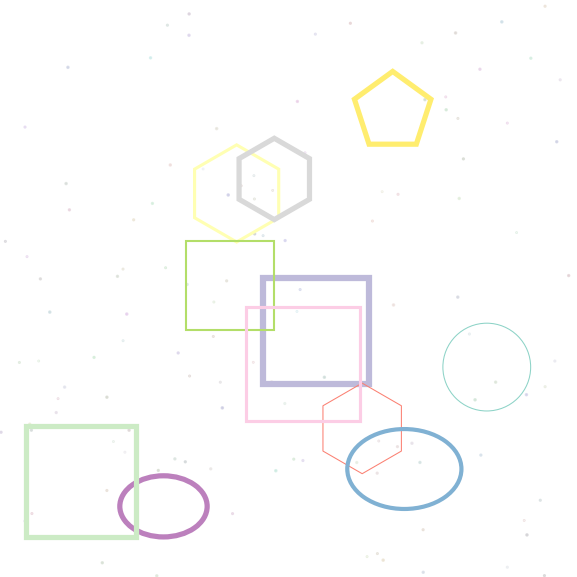[{"shape": "circle", "thickness": 0.5, "radius": 0.38, "center": [0.843, 0.363]}, {"shape": "hexagon", "thickness": 1.5, "radius": 0.42, "center": [0.41, 0.664]}, {"shape": "square", "thickness": 3, "radius": 0.46, "center": [0.546, 0.426]}, {"shape": "hexagon", "thickness": 0.5, "radius": 0.39, "center": [0.627, 0.257]}, {"shape": "oval", "thickness": 2, "radius": 0.49, "center": [0.7, 0.187]}, {"shape": "square", "thickness": 1, "radius": 0.39, "center": [0.398, 0.505]}, {"shape": "square", "thickness": 1.5, "radius": 0.49, "center": [0.524, 0.369]}, {"shape": "hexagon", "thickness": 2.5, "radius": 0.35, "center": [0.475, 0.689]}, {"shape": "oval", "thickness": 2.5, "radius": 0.38, "center": [0.283, 0.122]}, {"shape": "square", "thickness": 2.5, "radius": 0.48, "center": [0.141, 0.165]}, {"shape": "pentagon", "thickness": 2.5, "radius": 0.35, "center": [0.68, 0.806]}]